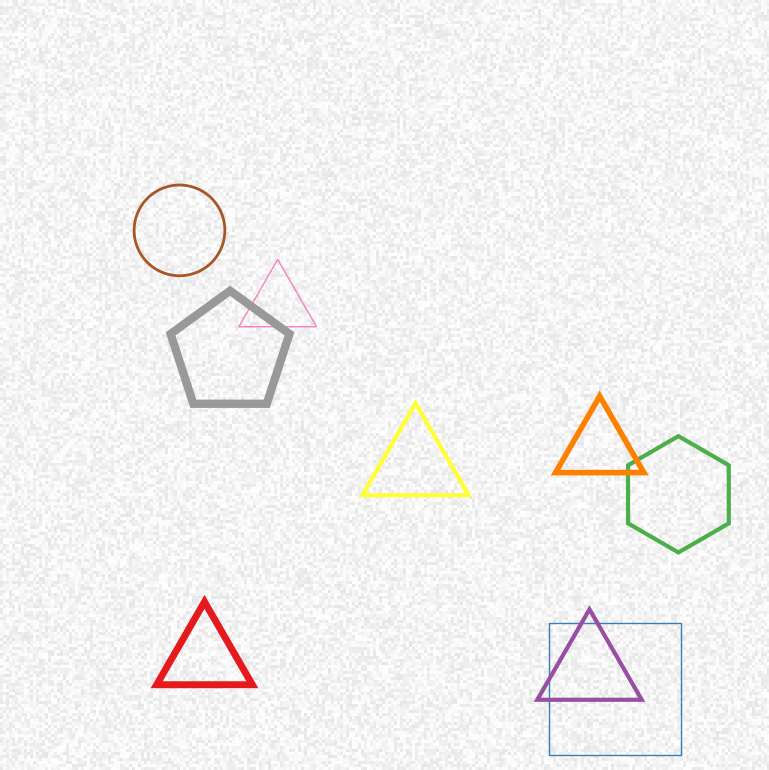[{"shape": "triangle", "thickness": 2.5, "radius": 0.36, "center": [0.266, 0.147]}, {"shape": "square", "thickness": 0.5, "radius": 0.43, "center": [0.799, 0.105]}, {"shape": "hexagon", "thickness": 1.5, "radius": 0.38, "center": [0.881, 0.358]}, {"shape": "triangle", "thickness": 1.5, "radius": 0.39, "center": [0.766, 0.13]}, {"shape": "triangle", "thickness": 2, "radius": 0.33, "center": [0.779, 0.419]}, {"shape": "triangle", "thickness": 1.5, "radius": 0.4, "center": [0.54, 0.397]}, {"shape": "circle", "thickness": 1, "radius": 0.29, "center": [0.233, 0.701]}, {"shape": "triangle", "thickness": 0.5, "radius": 0.29, "center": [0.361, 0.605]}, {"shape": "pentagon", "thickness": 3, "radius": 0.41, "center": [0.299, 0.541]}]